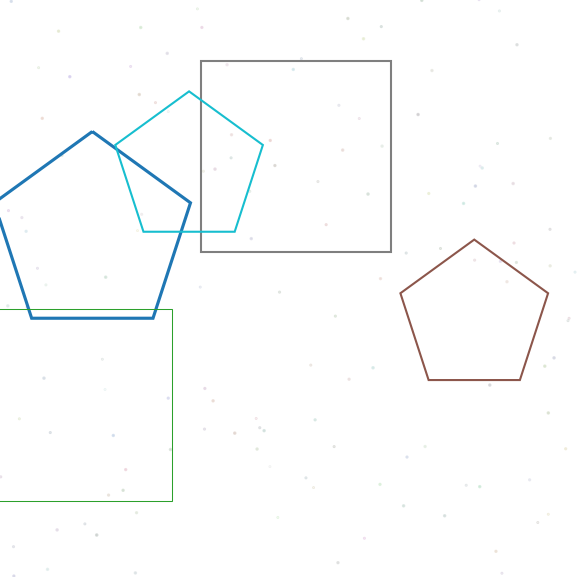[{"shape": "pentagon", "thickness": 1.5, "radius": 0.89, "center": [0.16, 0.593]}, {"shape": "square", "thickness": 0.5, "radius": 0.83, "center": [0.131, 0.298]}, {"shape": "pentagon", "thickness": 1, "radius": 0.67, "center": [0.821, 0.45]}, {"shape": "square", "thickness": 1, "radius": 0.83, "center": [0.513, 0.729]}, {"shape": "pentagon", "thickness": 1, "radius": 0.67, "center": [0.327, 0.707]}]